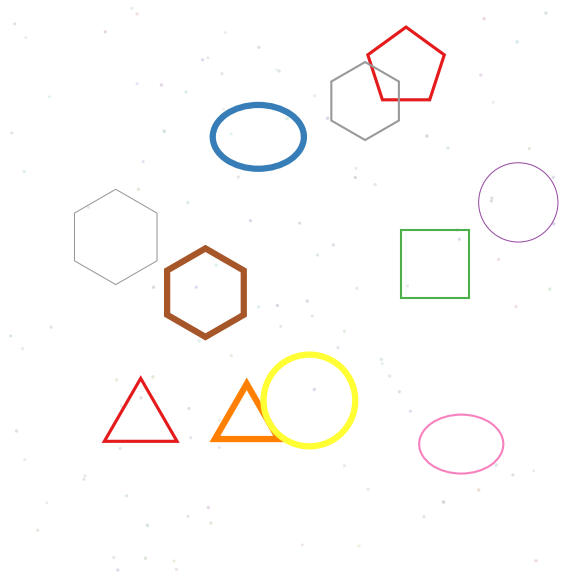[{"shape": "pentagon", "thickness": 1.5, "radius": 0.35, "center": [0.703, 0.883]}, {"shape": "triangle", "thickness": 1.5, "radius": 0.36, "center": [0.244, 0.271]}, {"shape": "oval", "thickness": 3, "radius": 0.39, "center": [0.447, 0.762]}, {"shape": "square", "thickness": 1, "radius": 0.29, "center": [0.754, 0.541]}, {"shape": "circle", "thickness": 0.5, "radius": 0.34, "center": [0.897, 0.649]}, {"shape": "triangle", "thickness": 3, "radius": 0.32, "center": [0.427, 0.271]}, {"shape": "circle", "thickness": 3, "radius": 0.4, "center": [0.536, 0.306]}, {"shape": "hexagon", "thickness": 3, "radius": 0.38, "center": [0.356, 0.492]}, {"shape": "oval", "thickness": 1, "radius": 0.36, "center": [0.799, 0.23]}, {"shape": "hexagon", "thickness": 0.5, "radius": 0.41, "center": [0.2, 0.589]}, {"shape": "hexagon", "thickness": 1, "radius": 0.34, "center": [0.632, 0.824]}]